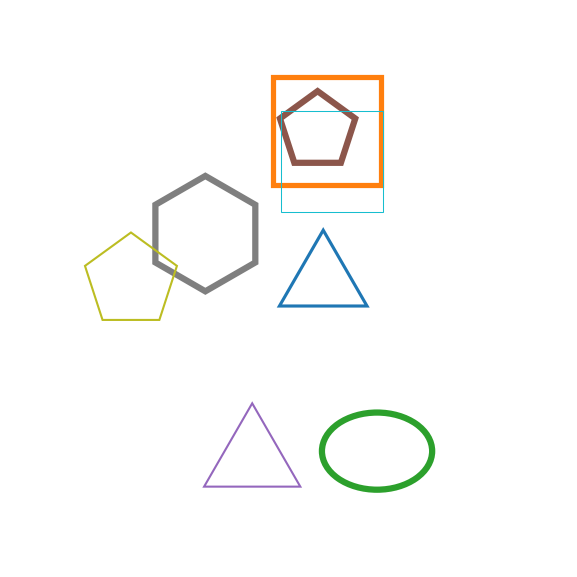[{"shape": "triangle", "thickness": 1.5, "radius": 0.44, "center": [0.56, 0.513]}, {"shape": "square", "thickness": 2.5, "radius": 0.47, "center": [0.566, 0.773]}, {"shape": "oval", "thickness": 3, "radius": 0.48, "center": [0.653, 0.218]}, {"shape": "triangle", "thickness": 1, "radius": 0.48, "center": [0.437, 0.205]}, {"shape": "pentagon", "thickness": 3, "radius": 0.34, "center": [0.55, 0.773]}, {"shape": "hexagon", "thickness": 3, "radius": 0.5, "center": [0.356, 0.595]}, {"shape": "pentagon", "thickness": 1, "radius": 0.42, "center": [0.227, 0.513]}, {"shape": "square", "thickness": 0.5, "radius": 0.44, "center": [0.575, 0.72]}]